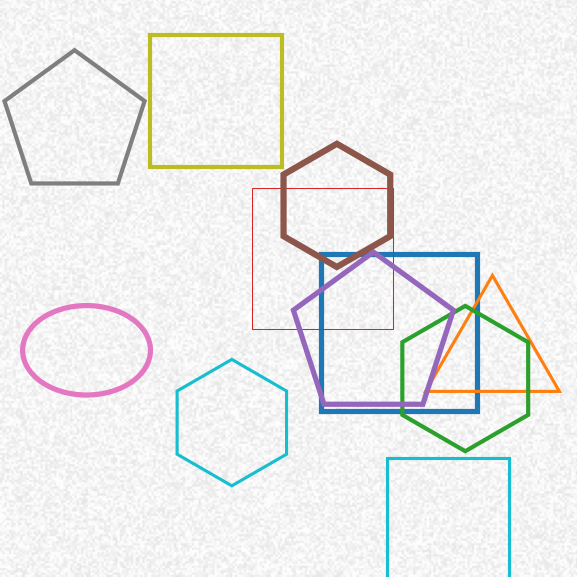[{"shape": "square", "thickness": 2.5, "radius": 0.68, "center": [0.69, 0.423]}, {"shape": "triangle", "thickness": 1.5, "radius": 0.67, "center": [0.853, 0.388]}, {"shape": "hexagon", "thickness": 2, "radius": 0.63, "center": [0.806, 0.344]}, {"shape": "square", "thickness": 0.5, "radius": 0.61, "center": [0.558, 0.552]}, {"shape": "pentagon", "thickness": 2.5, "radius": 0.73, "center": [0.647, 0.417]}, {"shape": "hexagon", "thickness": 3, "radius": 0.53, "center": [0.583, 0.644]}, {"shape": "oval", "thickness": 2.5, "radius": 0.55, "center": [0.15, 0.393]}, {"shape": "pentagon", "thickness": 2, "radius": 0.64, "center": [0.129, 0.785]}, {"shape": "square", "thickness": 2, "radius": 0.57, "center": [0.374, 0.824]}, {"shape": "hexagon", "thickness": 1.5, "radius": 0.55, "center": [0.401, 0.267]}, {"shape": "square", "thickness": 1.5, "radius": 0.52, "center": [0.776, 0.102]}]